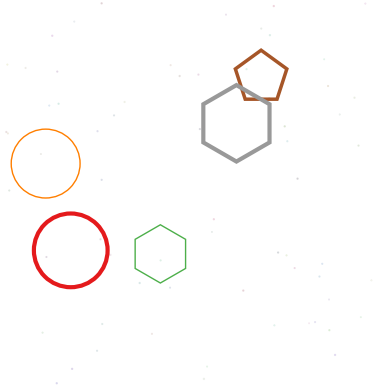[{"shape": "circle", "thickness": 3, "radius": 0.48, "center": [0.184, 0.35]}, {"shape": "hexagon", "thickness": 1, "radius": 0.38, "center": [0.417, 0.341]}, {"shape": "circle", "thickness": 1, "radius": 0.45, "center": [0.119, 0.575]}, {"shape": "pentagon", "thickness": 2.5, "radius": 0.35, "center": [0.678, 0.799]}, {"shape": "hexagon", "thickness": 3, "radius": 0.5, "center": [0.614, 0.68]}]